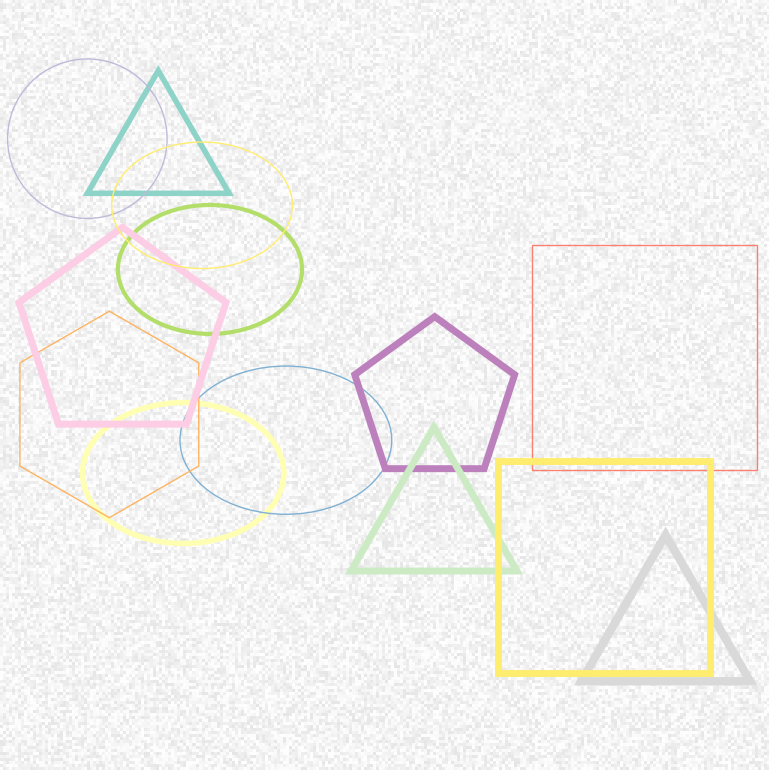[{"shape": "triangle", "thickness": 2, "radius": 0.53, "center": [0.206, 0.802]}, {"shape": "oval", "thickness": 2, "radius": 0.65, "center": [0.238, 0.386]}, {"shape": "circle", "thickness": 0.5, "radius": 0.52, "center": [0.113, 0.82]}, {"shape": "square", "thickness": 0.5, "radius": 0.73, "center": [0.837, 0.536]}, {"shape": "oval", "thickness": 0.5, "radius": 0.69, "center": [0.371, 0.428]}, {"shape": "hexagon", "thickness": 0.5, "radius": 0.67, "center": [0.142, 0.462]}, {"shape": "oval", "thickness": 1.5, "radius": 0.6, "center": [0.273, 0.65]}, {"shape": "pentagon", "thickness": 2.5, "radius": 0.71, "center": [0.159, 0.563]}, {"shape": "triangle", "thickness": 3, "radius": 0.63, "center": [0.864, 0.179]}, {"shape": "pentagon", "thickness": 2.5, "radius": 0.55, "center": [0.565, 0.48]}, {"shape": "triangle", "thickness": 2.5, "radius": 0.62, "center": [0.564, 0.321]}, {"shape": "oval", "thickness": 0.5, "radius": 0.59, "center": [0.262, 0.733]}, {"shape": "square", "thickness": 2.5, "radius": 0.69, "center": [0.785, 0.264]}]